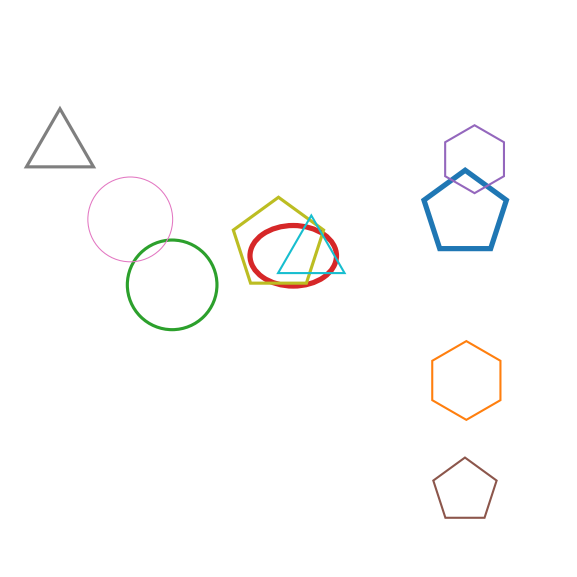[{"shape": "pentagon", "thickness": 2.5, "radius": 0.38, "center": [0.806, 0.629]}, {"shape": "hexagon", "thickness": 1, "radius": 0.34, "center": [0.808, 0.34]}, {"shape": "circle", "thickness": 1.5, "radius": 0.39, "center": [0.298, 0.506]}, {"shape": "oval", "thickness": 2.5, "radius": 0.37, "center": [0.508, 0.556]}, {"shape": "hexagon", "thickness": 1, "radius": 0.29, "center": [0.822, 0.723]}, {"shape": "pentagon", "thickness": 1, "radius": 0.29, "center": [0.805, 0.149]}, {"shape": "circle", "thickness": 0.5, "radius": 0.37, "center": [0.226, 0.619]}, {"shape": "triangle", "thickness": 1.5, "radius": 0.34, "center": [0.104, 0.744]}, {"shape": "pentagon", "thickness": 1.5, "radius": 0.41, "center": [0.482, 0.575]}, {"shape": "triangle", "thickness": 1, "radius": 0.33, "center": [0.539, 0.56]}]